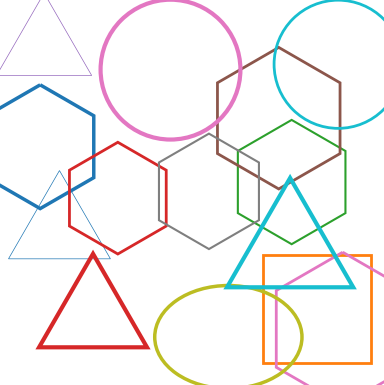[{"shape": "triangle", "thickness": 0.5, "radius": 0.76, "center": [0.154, 0.404]}, {"shape": "hexagon", "thickness": 2.5, "radius": 0.8, "center": [0.104, 0.619]}, {"shape": "square", "thickness": 2, "radius": 0.7, "center": [0.824, 0.198]}, {"shape": "hexagon", "thickness": 1.5, "radius": 0.81, "center": [0.758, 0.527]}, {"shape": "triangle", "thickness": 3, "radius": 0.81, "center": [0.242, 0.179]}, {"shape": "hexagon", "thickness": 2, "radius": 0.73, "center": [0.306, 0.485]}, {"shape": "triangle", "thickness": 0.5, "radius": 0.71, "center": [0.115, 0.875]}, {"shape": "hexagon", "thickness": 2, "radius": 0.92, "center": [0.724, 0.693]}, {"shape": "circle", "thickness": 3, "radius": 0.91, "center": [0.443, 0.819]}, {"shape": "hexagon", "thickness": 2, "radius": 1.0, "center": [0.89, 0.146]}, {"shape": "hexagon", "thickness": 1.5, "radius": 0.75, "center": [0.543, 0.503]}, {"shape": "oval", "thickness": 2.5, "radius": 0.96, "center": [0.593, 0.125]}, {"shape": "circle", "thickness": 2, "radius": 0.83, "center": [0.878, 0.833]}, {"shape": "triangle", "thickness": 3, "radius": 0.95, "center": [0.754, 0.348]}]